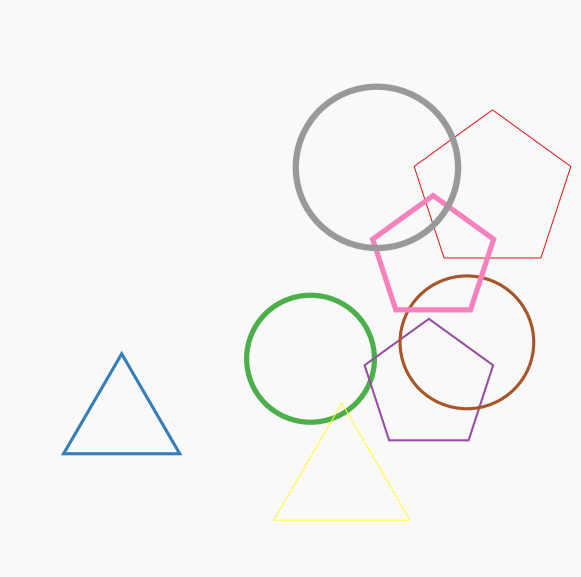[{"shape": "pentagon", "thickness": 0.5, "radius": 0.71, "center": [0.847, 0.667]}, {"shape": "triangle", "thickness": 1.5, "radius": 0.58, "center": [0.209, 0.271]}, {"shape": "circle", "thickness": 2.5, "radius": 0.55, "center": [0.534, 0.378]}, {"shape": "pentagon", "thickness": 1, "radius": 0.58, "center": [0.738, 0.331]}, {"shape": "triangle", "thickness": 0.5, "radius": 0.68, "center": [0.588, 0.166]}, {"shape": "circle", "thickness": 1.5, "radius": 0.58, "center": [0.803, 0.406]}, {"shape": "pentagon", "thickness": 2.5, "radius": 0.55, "center": [0.745, 0.551]}, {"shape": "circle", "thickness": 3, "radius": 0.7, "center": [0.648, 0.709]}]